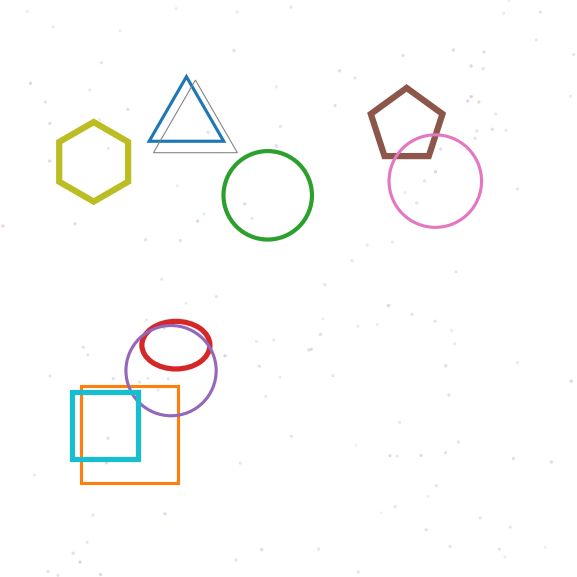[{"shape": "triangle", "thickness": 1.5, "radius": 0.37, "center": [0.323, 0.792]}, {"shape": "square", "thickness": 1.5, "radius": 0.42, "center": [0.224, 0.246]}, {"shape": "circle", "thickness": 2, "radius": 0.38, "center": [0.464, 0.661]}, {"shape": "oval", "thickness": 2.5, "radius": 0.29, "center": [0.305, 0.401]}, {"shape": "circle", "thickness": 1.5, "radius": 0.39, "center": [0.296, 0.357]}, {"shape": "pentagon", "thickness": 3, "radius": 0.33, "center": [0.704, 0.782]}, {"shape": "circle", "thickness": 1.5, "radius": 0.4, "center": [0.754, 0.686]}, {"shape": "triangle", "thickness": 0.5, "radius": 0.42, "center": [0.338, 0.777]}, {"shape": "hexagon", "thickness": 3, "radius": 0.34, "center": [0.162, 0.719]}, {"shape": "square", "thickness": 2.5, "radius": 0.29, "center": [0.182, 0.262]}]